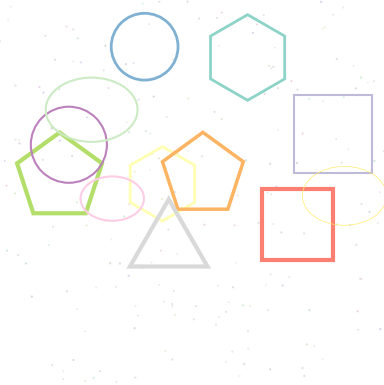[{"shape": "hexagon", "thickness": 2, "radius": 0.56, "center": [0.643, 0.851]}, {"shape": "hexagon", "thickness": 2, "radius": 0.48, "center": [0.422, 0.523]}, {"shape": "square", "thickness": 1.5, "radius": 0.51, "center": [0.865, 0.652]}, {"shape": "square", "thickness": 3, "radius": 0.46, "center": [0.773, 0.416]}, {"shape": "circle", "thickness": 2, "radius": 0.43, "center": [0.376, 0.879]}, {"shape": "pentagon", "thickness": 2.5, "radius": 0.55, "center": [0.527, 0.546]}, {"shape": "pentagon", "thickness": 3, "radius": 0.58, "center": [0.155, 0.54]}, {"shape": "oval", "thickness": 1.5, "radius": 0.41, "center": [0.292, 0.484]}, {"shape": "triangle", "thickness": 3, "radius": 0.58, "center": [0.438, 0.366]}, {"shape": "circle", "thickness": 1.5, "radius": 0.49, "center": [0.179, 0.624]}, {"shape": "oval", "thickness": 1.5, "radius": 0.6, "center": [0.238, 0.715]}, {"shape": "oval", "thickness": 0.5, "radius": 0.55, "center": [0.895, 0.491]}]